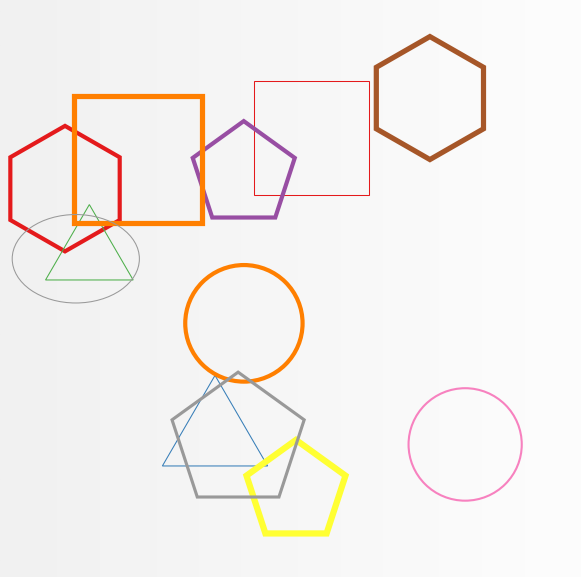[{"shape": "hexagon", "thickness": 2, "radius": 0.54, "center": [0.112, 0.672]}, {"shape": "square", "thickness": 0.5, "radius": 0.49, "center": [0.536, 0.76]}, {"shape": "triangle", "thickness": 0.5, "radius": 0.52, "center": [0.37, 0.245]}, {"shape": "triangle", "thickness": 0.5, "radius": 0.44, "center": [0.154, 0.558]}, {"shape": "pentagon", "thickness": 2, "radius": 0.46, "center": [0.419, 0.697]}, {"shape": "square", "thickness": 2.5, "radius": 0.55, "center": [0.237, 0.723]}, {"shape": "circle", "thickness": 2, "radius": 0.5, "center": [0.42, 0.439]}, {"shape": "pentagon", "thickness": 3, "radius": 0.45, "center": [0.509, 0.148]}, {"shape": "hexagon", "thickness": 2.5, "radius": 0.53, "center": [0.74, 0.829]}, {"shape": "circle", "thickness": 1, "radius": 0.49, "center": [0.8, 0.23]}, {"shape": "oval", "thickness": 0.5, "radius": 0.55, "center": [0.13, 0.551]}, {"shape": "pentagon", "thickness": 1.5, "radius": 0.6, "center": [0.41, 0.235]}]